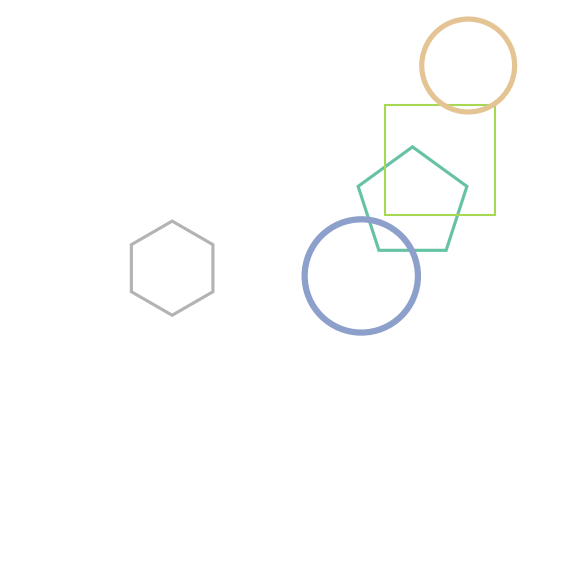[{"shape": "pentagon", "thickness": 1.5, "radius": 0.5, "center": [0.714, 0.646]}, {"shape": "circle", "thickness": 3, "radius": 0.49, "center": [0.626, 0.521]}, {"shape": "square", "thickness": 1, "radius": 0.48, "center": [0.761, 0.721]}, {"shape": "circle", "thickness": 2.5, "radius": 0.4, "center": [0.811, 0.886]}, {"shape": "hexagon", "thickness": 1.5, "radius": 0.41, "center": [0.298, 0.535]}]